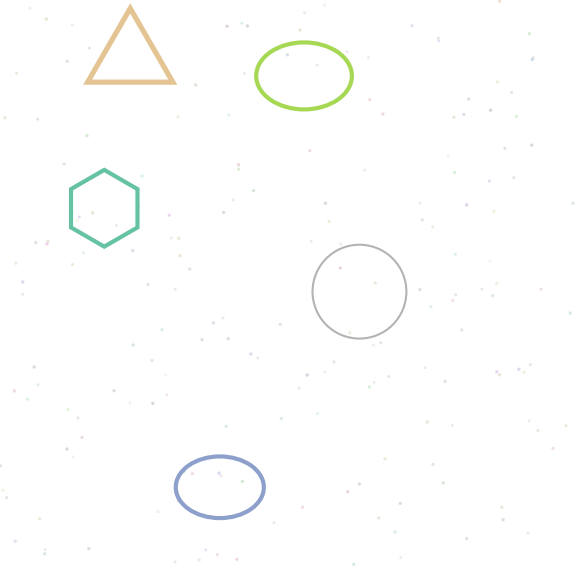[{"shape": "hexagon", "thickness": 2, "radius": 0.33, "center": [0.181, 0.638]}, {"shape": "oval", "thickness": 2, "radius": 0.38, "center": [0.381, 0.155]}, {"shape": "oval", "thickness": 2, "radius": 0.41, "center": [0.526, 0.868]}, {"shape": "triangle", "thickness": 2.5, "radius": 0.43, "center": [0.225, 0.899]}, {"shape": "circle", "thickness": 1, "radius": 0.41, "center": [0.622, 0.494]}]